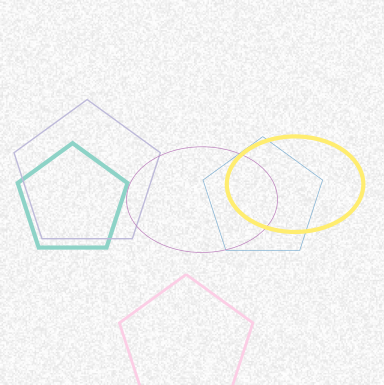[{"shape": "pentagon", "thickness": 3, "radius": 0.75, "center": [0.189, 0.478]}, {"shape": "pentagon", "thickness": 1, "radius": 1.0, "center": [0.226, 0.542]}, {"shape": "pentagon", "thickness": 0.5, "radius": 0.82, "center": [0.683, 0.482]}, {"shape": "pentagon", "thickness": 2, "radius": 0.91, "center": [0.483, 0.105]}, {"shape": "oval", "thickness": 0.5, "radius": 0.98, "center": [0.525, 0.481]}, {"shape": "oval", "thickness": 3, "radius": 0.89, "center": [0.766, 0.522]}]